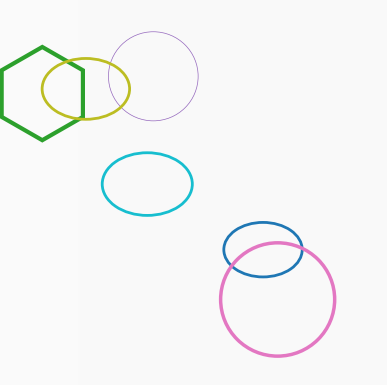[{"shape": "oval", "thickness": 2, "radius": 0.51, "center": [0.679, 0.351]}, {"shape": "hexagon", "thickness": 3, "radius": 0.61, "center": [0.109, 0.757]}, {"shape": "circle", "thickness": 0.5, "radius": 0.58, "center": [0.396, 0.802]}, {"shape": "circle", "thickness": 2.5, "radius": 0.74, "center": [0.717, 0.222]}, {"shape": "oval", "thickness": 2, "radius": 0.56, "center": [0.222, 0.769]}, {"shape": "oval", "thickness": 2, "radius": 0.58, "center": [0.38, 0.522]}]